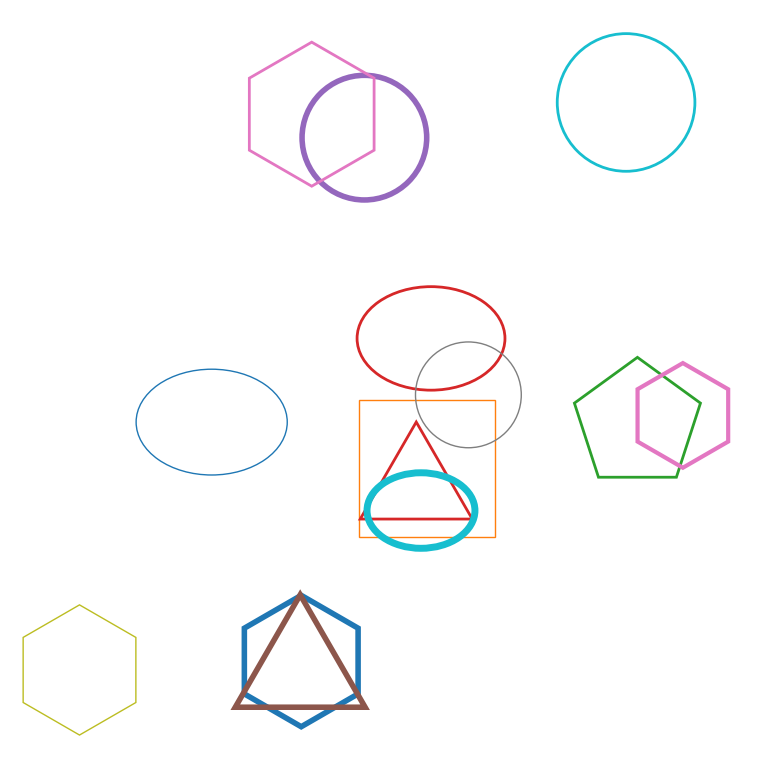[{"shape": "oval", "thickness": 0.5, "radius": 0.49, "center": [0.275, 0.452]}, {"shape": "hexagon", "thickness": 2, "radius": 0.43, "center": [0.391, 0.142]}, {"shape": "square", "thickness": 0.5, "radius": 0.44, "center": [0.554, 0.392]}, {"shape": "pentagon", "thickness": 1, "radius": 0.43, "center": [0.828, 0.45]}, {"shape": "oval", "thickness": 1, "radius": 0.48, "center": [0.56, 0.561]}, {"shape": "triangle", "thickness": 1, "radius": 0.42, "center": [0.541, 0.368]}, {"shape": "circle", "thickness": 2, "radius": 0.4, "center": [0.473, 0.821]}, {"shape": "triangle", "thickness": 2, "radius": 0.49, "center": [0.39, 0.13]}, {"shape": "hexagon", "thickness": 1, "radius": 0.47, "center": [0.405, 0.852]}, {"shape": "hexagon", "thickness": 1.5, "radius": 0.34, "center": [0.887, 0.461]}, {"shape": "circle", "thickness": 0.5, "radius": 0.34, "center": [0.608, 0.487]}, {"shape": "hexagon", "thickness": 0.5, "radius": 0.42, "center": [0.103, 0.13]}, {"shape": "oval", "thickness": 2.5, "radius": 0.35, "center": [0.547, 0.337]}, {"shape": "circle", "thickness": 1, "radius": 0.45, "center": [0.813, 0.867]}]